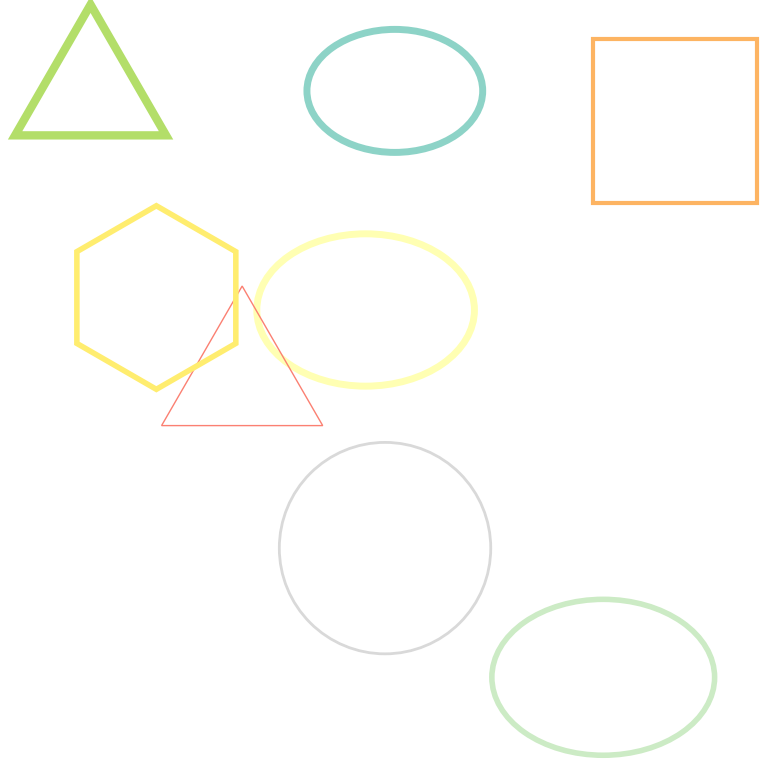[{"shape": "oval", "thickness": 2.5, "radius": 0.57, "center": [0.513, 0.882]}, {"shape": "oval", "thickness": 2.5, "radius": 0.71, "center": [0.475, 0.597]}, {"shape": "triangle", "thickness": 0.5, "radius": 0.6, "center": [0.314, 0.508]}, {"shape": "square", "thickness": 1.5, "radius": 0.53, "center": [0.877, 0.843]}, {"shape": "triangle", "thickness": 3, "radius": 0.57, "center": [0.118, 0.881]}, {"shape": "circle", "thickness": 1, "radius": 0.69, "center": [0.5, 0.288]}, {"shape": "oval", "thickness": 2, "radius": 0.72, "center": [0.783, 0.12]}, {"shape": "hexagon", "thickness": 2, "radius": 0.6, "center": [0.203, 0.614]}]